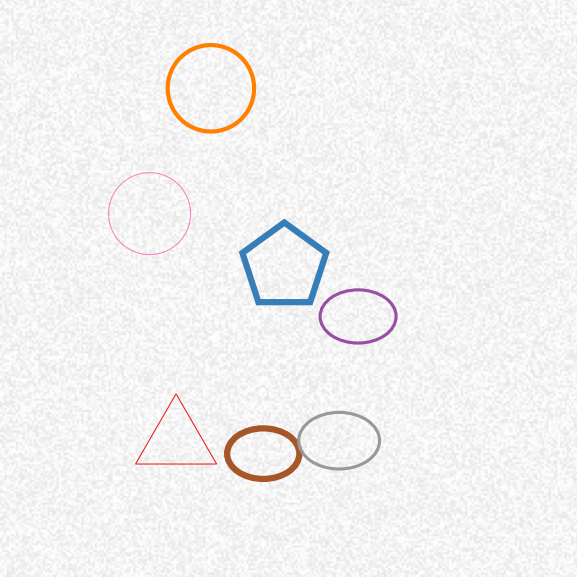[{"shape": "triangle", "thickness": 0.5, "radius": 0.41, "center": [0.305, 0.236]}, {"shape": "pentagon", "thickness": 3, "radius": 0.38, "center": [0.492, 0.538]}, {"shape": "oval", "thickness": 1.5, "radius": 0.33, "center": [0.62, 0.451]}, {"shape": "circle", "thickness": 2, "radius": 0.37, "center": [0.365, 0.846]}, {"shape": "oval", "thickness": 3, "radius": 0.31, "center": [0.456, 0.214]}, {"shape": "circle", "thickness": 0.5, "radius": 0.35, "center": [0.259, 0.629]}, {"shape": "oval", "thickness": 1.5, "radius": 0.35, "center": [0.587, 0.236]}]